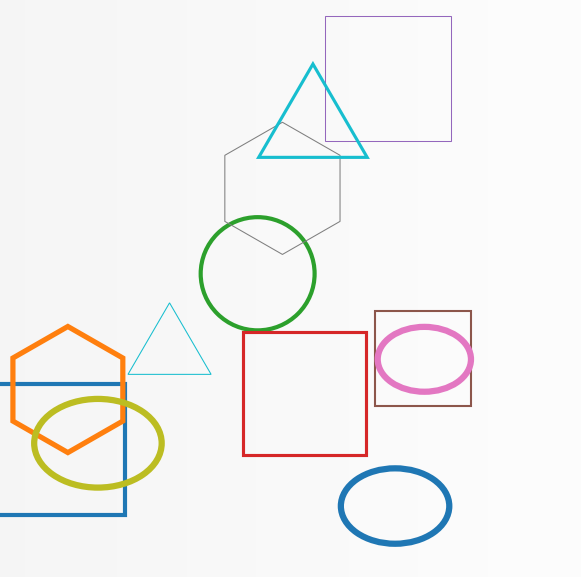[{"shape": "oval", "thickness": 3, "radius": 0.47, "center": [0.68, 0.123]}, {"shape": "square", "thickness": 2, "radius": 0.57, "center": [0.102, 0.221]}, {"shape": "hexagon", "thickness": 2.5, "radius": 0.55, "center": [0.117, 0.325]}, {"shape": "circle", "thickness": 2, "radius": 0.49, "center": [0.443, 0.525]}, {"shape": "square", "thickness": 1.5, "radius": 0.53, "center": [0.524, 0.318]}, {"shape": "square", "thickness": 0.5, "radius": 0.54, "center": [0.668, 0.863]}, {"shape": "square", "thickness": 1, "radius": 0.41, "center": [0.727, 0.378]}, {"shape": "oval", "thickness": 3, "radius": 0.4, "center": [0.73, 0.377]}, {"shape": "hexagon", "thickness": 0.5, "radius": 0.57, "center": [0.486, 0.673]}, {"shape": "oval", "thickness": 3, "radius": 0.55, "center": [0.168, 0.232]}, {"shape": "triangle", "thickness": 1.5, "radius": 0.54, "center": [0.538, 0.781]}, {"shape": "triangle", "thickness": 0.5, "radius": 0.41, "center": [0.292, 0.392]}]